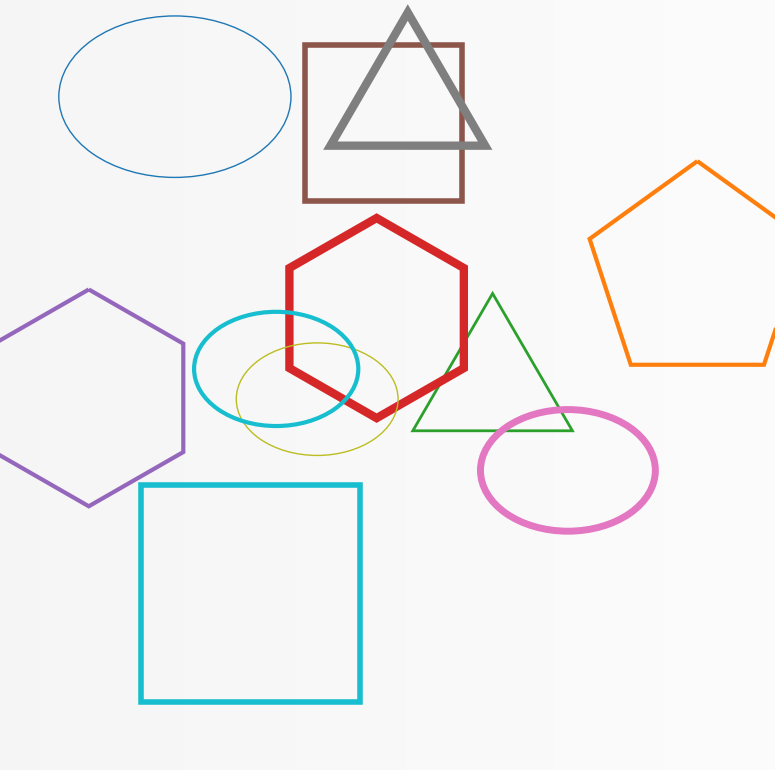[{"shape": "oval", "thickness": 0.5, "radius": 0.75, "center": [0.226, 0.874]}, {"shape": "pentagon", "thickness": 1.5, "radius": 0.73, "center": [0.9, 0.645]}, {"shape": "triangle", "thickness": 1, "radius": 0.59, "center": [0.636, 0.5]}, {"shape": "hexagon", "thickness": 3, "radius": 0.65, "center": [0.486, 0.587]}, {"shape": "hexagon", "thickness": 1.5, "radius": 0.7, "center": [0.115, 0.483]}, {"shape": "square", "thickness": 2, "radius": 0.51, "center": [0.494, 0.841]}, {"shape": "oval", "thickness": 2.5, "radius": 0.56, "center": [0.733, 0.389]}, {"shape": "triangle", "thickness": 3, "radius": 0.58, "center": [0.526, 0.868]}, {"shape": "oval", "thickness": 0.5, "radius": 0.52, "center": [0.409, 0.482]}, {"shape": "oval", "thickness": 1.5, "radius": 0.53, "center": [0.356, 0.521]}, {"shape": "square", "thickness": 2, "radius": 0.71, "center": [0.323, 0.229]}]